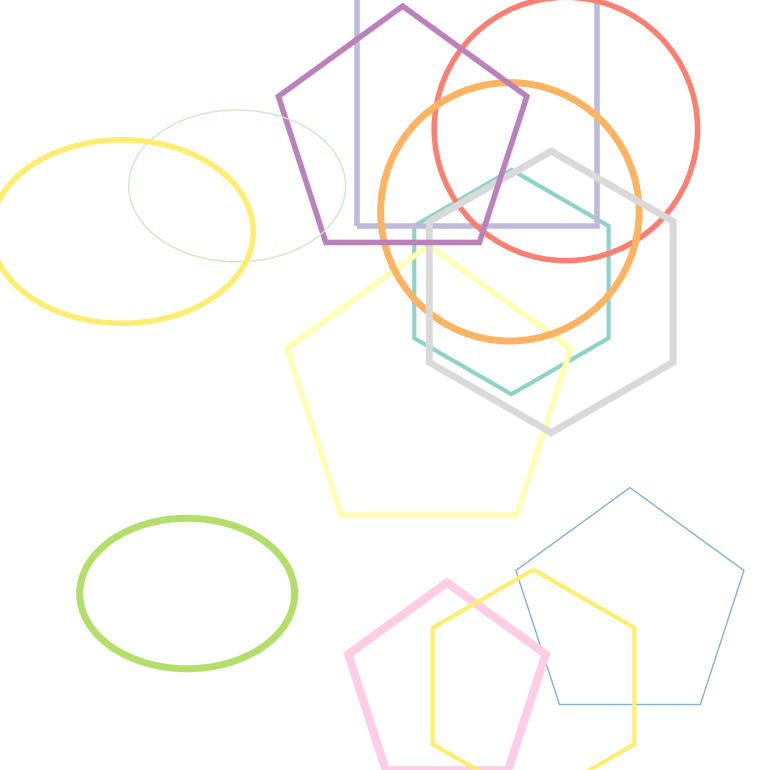[{"shape": "hexagon", "thickness": 1.5, "radius": 0.73, "center": [0.664, 0.634]}, {"shape": "pentagon", "thickness": 2, "radius": 0.97, "center": [0.557, 0.488]}, {"shape": "square", "thickness": 2, "radius": 0.78, "center": [0.619, 0.862]}, {"shape": "circle", "thickness": 2, "radius": 0.86, "center": [0.735, 0.832]}, {"shape": "pentagon", "thickness": 0.5, "radius": 0.78, "center": [0.818, 0.211]}, {"shape": "circle", "thickness": 2.5, "radius": 0.84, "center": [0.662, 0.725]}, {"shape": "oval", "thickness": 2.5, "radius": 0.7, "center": [0.243, 0.229]}, {"shape": "pentagon", "thickness": 3, "radius": 0.67, "center": [0.581, 0.109]}, {"shape": "hexagon", "thickness": 2.5, "radius": 0.91, "center": [0.716, 0.621]}, {"shape": "pentagon", "thickness": 2, "radius": 0.85, "center": [0.523, 0.822]}, {"shape": "oval", "thickness": 0.5, "radius": 0.7, "center": [0.308, 0.759]}, {"shape": "oval", "thickness": 2, "radius": 0.85, "center": [0.159, 0.699]}, {"shape": "hexagon", "thickness": 1.5, "radius": 0.76, "center": [0.693, 0.109]}]